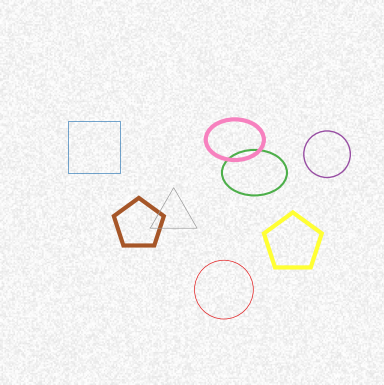[{"shape": "circle", "thickness": 0.5, "radius": 0.38, "center": [0.582, 0.248]}, {"shape": "square", "thickness": 0.5, "radius": 0.34, "center": [0.244, 0.619]}, {"shape": "oval", "thickness": 1.5, "radius": 0.42, "center": [0.661, 0.551]}, {"shape": "circle", "thickness": 1, "radius": 0.3, "center": [0.85, 0.599]}, {"shape": "pentagon", "thickness": 3, "radius": 0.4, "center": [0.761, 0.369]}, {"shape": "pentagon", "thickness": 3, "radius": 0.34, "center": [0.361, 0.418]}, {"shape": "oval", "thickness": 3, "radius": 0.38, "center": [0.61, 0.637]}, {"shape": "triangle", "thickness": 0.5, "radius": 0.35, "center": [0.451, 0.442]}]